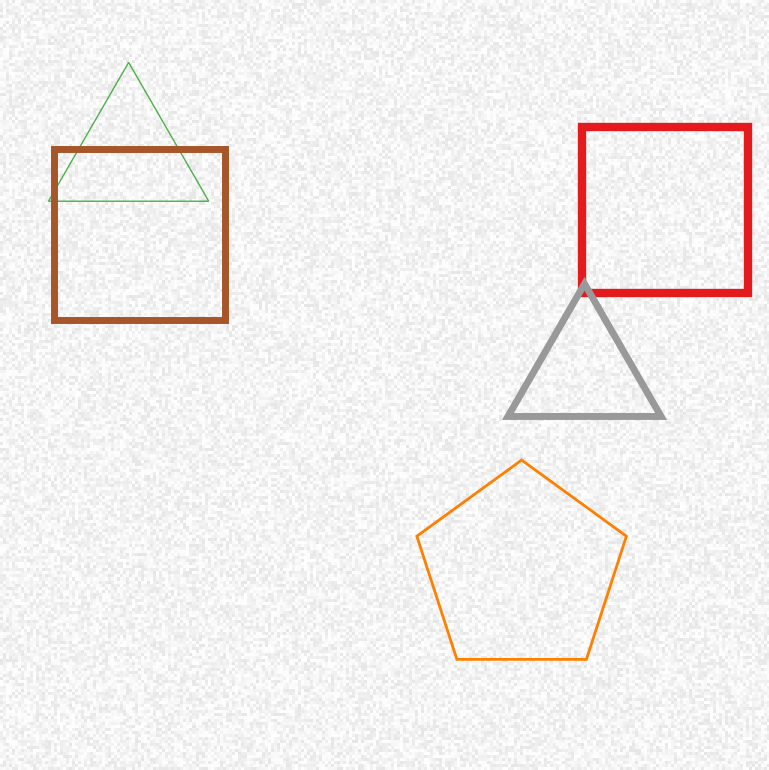[{"shape": "square", "thickness": 3, "radius": 0.54, "center": [0.863, 0.727]}, {"shape": "triangle", "thickness": 0.5, "radius": 0.6, "center": [0.167, 0.799]}, {"shape": "pentagon", "thickness": 1, "radius": 0.72, "center": [0.677, 0.259]}, {"shape": "square", "thickness": 2.5, "radius": 0.55, "center": [0.181, 0.695]}, {"shape": "triangle", "thickness": 2.5, "radius": 0.57, "center": [0.759, 0.517]}]